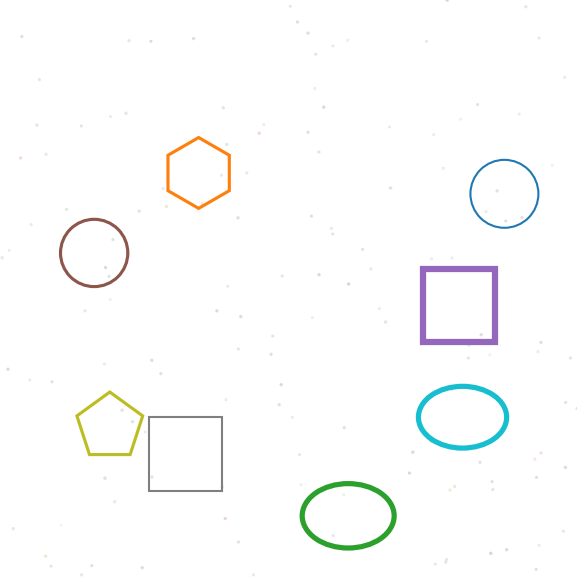[{"shape": "circle", "thickness": 1, "radius": 0.29, "center": [0.873, 0.664]}, {"shape": "hexagon", "thickness": 1.5, "radius": 0.31, "center": [0.344, 0.7]}, {"shape": "oval", "thickness": 2.5, "radius": 0.4, "center": [0.603, 0.106]}, {"shape": "square", "thickness": 3, "radius": 0.31, "center": [0.795, 0.47]}, {"shape": "circle", "thickness": 1.5, "radius": 0.29, "center": [0.163, 0.561]}, {"shape": "square", "thickness": 1, "radius": 0.32, "center": [0.321, 0.213]}, {"shape": "pentagon", "thickness": 1.5, "radius": 0.3, "center": [0.19, 0.26]}, {"shape": "oval", "thickness": 2.5, "radius": 0.38, "center": [0.801, 0.277]}]